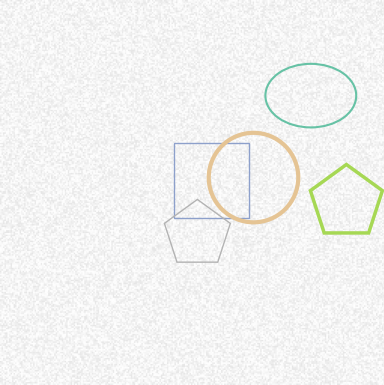[{"shape": "oval", "thickness": 1.5, "radius": 0.59, "center": [0.807, 0.752]}, {"shape": "square", "thickness": 1, "radius": 0.49, "center": [0.55, 0.532]}, {"shape": "pentagon", "thickness": 2.5, "radius": 0.49, "center": [0.9, 0.474]}, {"shape": "circle", "thickness": 3, "radius": 0.58, "center": [0.658, 0.539]}, {"shape": "pentagon", "thickness": 1, "radius": 0.45, "center": [0.513, 0.392]}]